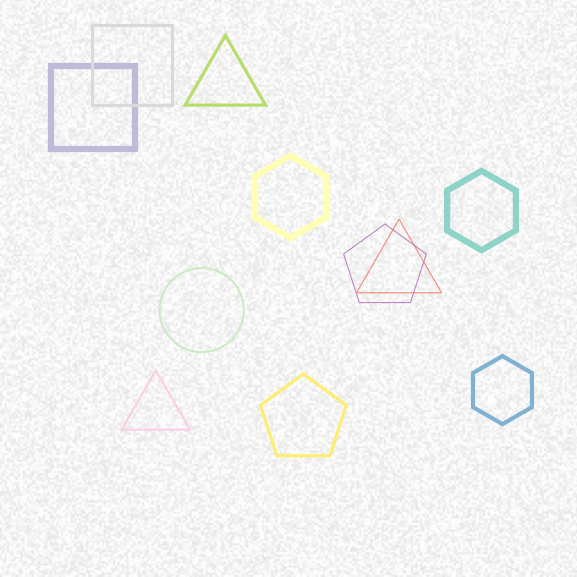[{"shape": "hexagon", "thickness": 3, "radius": 0.34, "center": [0.834, 0.635]}, {"shape": "hexagon", "thickness": 3, "radius": 0.36, "center": [0.503, 0.658]}, {"shape": "square", "thickness": 3, "radius": 0.36, "center": [0.161, 0.813]}, {"shape": "triangle", "thickness": 0.5, "radius": 0.42, "center": [0.691, 0.535]}, {"shape": "hexagon", "thickness": 2, "radius": 0.29, "center": [0.87, 0.324]}, {"shape": "triangle", "thickness": 1.5, "radius": 0.4, "center": [0.39, 0.857]}, {"shape": "triangle", "thickness": 1, "radius": 0.34, "center": [0.27, 0.289]}, {"shape": "square", "thickness": 1.5, "radius": 0.35, "center": [0.229, 0.887]}, {"shape": "pentagon", "thickness": 0.5, "radius": 0.38, "center": [0.667, 0.536]}, {"shape": "circle", "thickness": 1, "radius": 0.36, "center": [0.349, 0.462]}, {"shape": "pentagon", "thickness": 1.5, "radius": 0.39, "center": [0.525, 0.273]}]